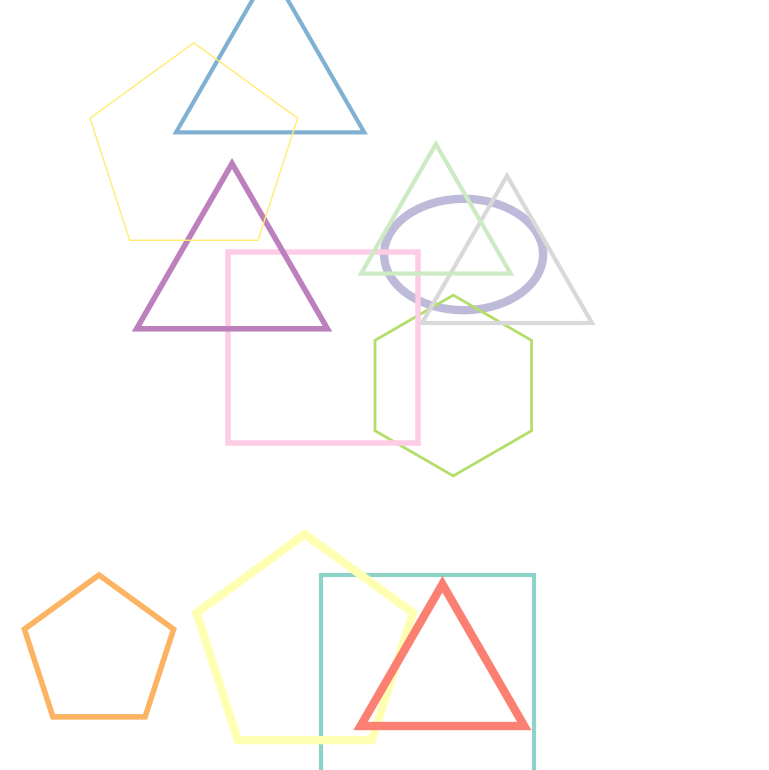[{"shape": "square", "thickness": 1.5, "radius": 0.69, "center": [0.555, 0.115]}, {"shape": "pentagon", "thickness": 3, "radius": 0.74, "center": [0.396, 0.158]}, {"shape": "oval", "thickness": 3, "radius": 0.52, "center": [0.602, 0.669]}, {"shape": "triangle", "thickness": 3, "radius": 0.61, "center": [0.575, 0.119]}, {"shape": "triangle", "thickness": 1.5, "radius": 0.71, "center": [0.351, 0.899]}, {"shape": "pentagon", "thickness": 2, "radius": 0.51, "center": [0.129, 0.151]}, {"shape": "hexagon", "thickness": 1, "radius": 0.59, "center": [0.589, 0.499]}, {"shape": "square", "thickness": 2, "radius": 0.62, "center": [0.419, 0.549]}, {"shape": "triangle", "thickness": 1.5, "radius": 0.64, "center": [0.658, 0.644]}, {"shape": "triangle", "thickness": 2, "radius": 0.72, "center": [0.301, 0.645]}, {"shape": "triangle", "thickness": 1.5, "radius": 0.56, "center": [0.566, 0.701]}, {"shape": "pentagon", "thickness": 0.5, "radius": 0.71, "center": [0.252, 0.803]}]